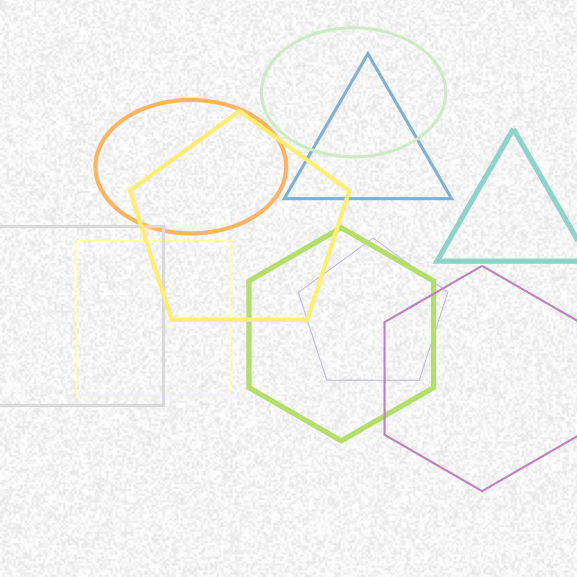[{"shape": "triangle", "thickness": 2.5, "radius": 0.76, "center": [0.889, 0.623]}, {"shape": "square", "thickness": 0.5, "radius": 0.67, "center": [0.265, 0.449]}, {"shape": "pentagon", "thickness": 0.5, "radius": 0.68, "center": [0.646, 0.451]}, {"shape": "triangle", "thickness": 1.5, "radius": 0.84, "center": [0.637, 0.739]}, {"shape": "oval", "thickness": 2, "radius": 0.83, "center": [0.33, 0.711]}, {"shape": "hexagon", "thickness": 2.5, "radius": 0.92, "center": [0.591, 0.42]}, {"shape": "square", "thickness": 1.5, "radius": 0.77, "center": [0.127, 0.452]}, {"shape": "hexagon", "thickness": 1, "radius": 0.98, "center": [0.835, 0.344]}, {"shape": "oval", "thickness": 1.5, "radius": 0.8, "center": [0.612, 0.839]}, {"shape": "pentagon", "thickness": 2, "radius": 1.0, "center": [0.415, 0.607]}]